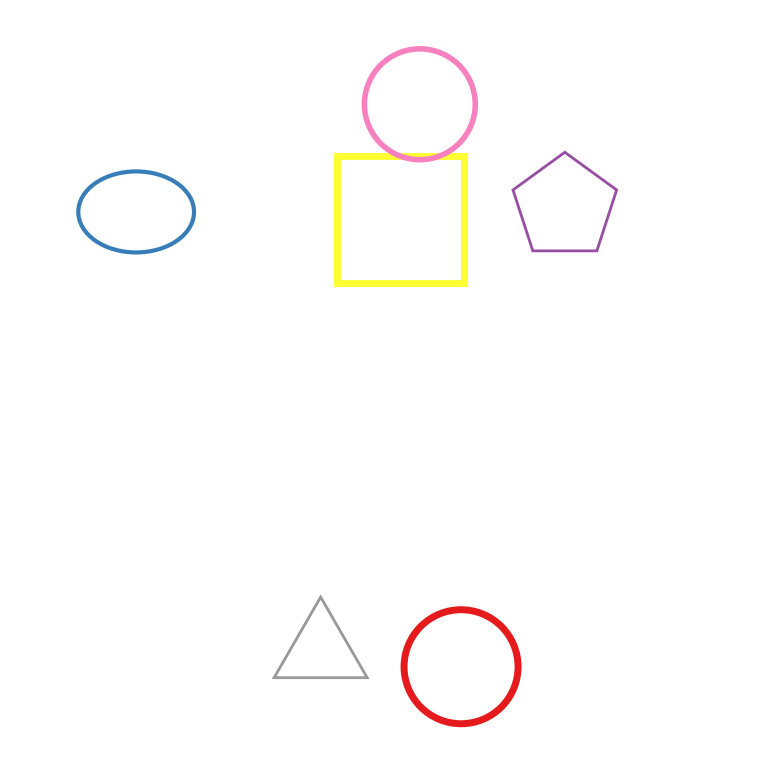[{"shape": "circle", "thickness": 2.5, "radius": 0.37, "center": [0.599, 0.134]}, {"shape": "oval", "thickness": 1.5, "radius": 0.38, "center": [0.177, 0.725]}, {"shape": "pentagon", "thickness": 1, "radius": 0.35, "center": [0.734, 0.731]}, {"shape": "square", "thickness": 2.5, "radius": 0.41, "center": [0.52, 0.715]}, {"shape": "circle", "thickness": 2, "radius": 0.36, "center": [0.545, 0.865]}, {"shape": "triangle", "thickness": 1, "radius": 0.35, "center": [0.416, 0.155]}]